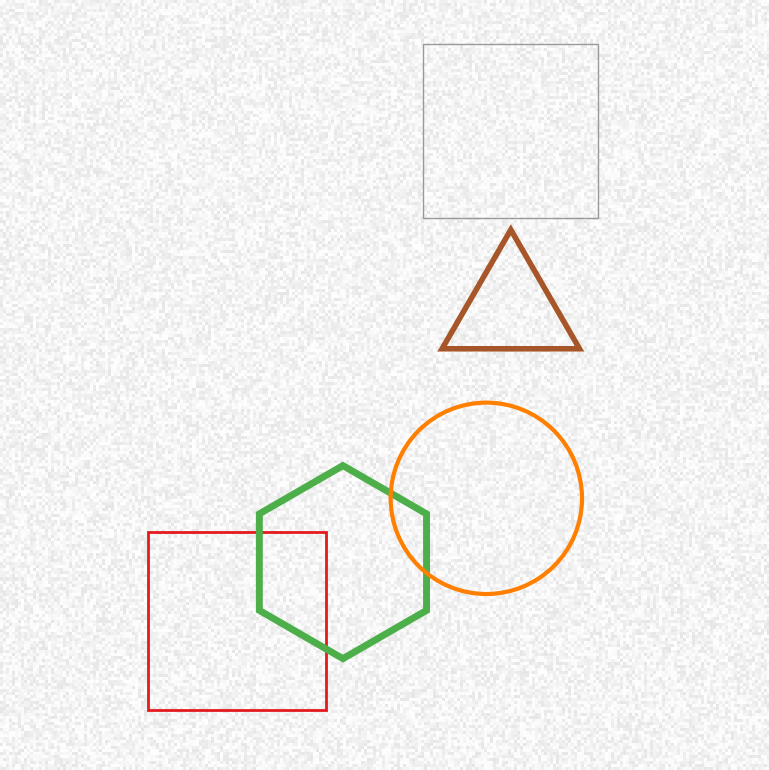[{"shape": "square", "thickness": 1, "radius": 0.58, "center": [0.308, 0.194]}, {"shape": "hexagon", "thickness": 2.5, "radius": 0.63, "center": [0.445, 0.27]}, {"shape": "circle", "thickness": 1.5, "radius": 0.62, "center": [0.632, 0.353]}, {"shape": "triangle", "thickness": 2, "radius": 0.52, "center": [0.663, 0.599]}, {"shape": "square", "thickness": 0.5, "radius": 0.57, "center": [0.662, 0.83]}]